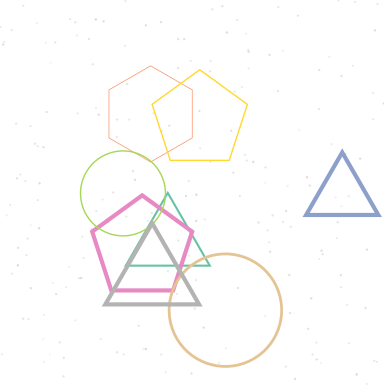[{"shape": "triangle", "thickness": 1.5, "radius": 0.63, "center": [0.436, 0.373]}, {"shape": "hexagon", "thickness": 0.5, "radius": 0.62, "center": [0.391, 0.704]}, {"shape": "triangle", "thickness": 3, "radius": 0.54, "center": [0.889, 0.496]}, {"shape": "pentagon", "thickness": 3, "radius": 0.68, "center": [0.369, 0.356]}, {"shape": "circle", "thickness": 1, "radius": 0.55, "center": [0.319, 0.498]}, {"shape": "pentagon", "thickness": 1, "radius": 0.65, "center": [0.519, 0.689]}, {"shape": "circle", "thickness": 2, "radius": 0.73, "center": [0.585, 0.194]}, {"shape": "triangle", "thickness": 3, "radius": 0.7, "center": [0.395, 0.28]}]